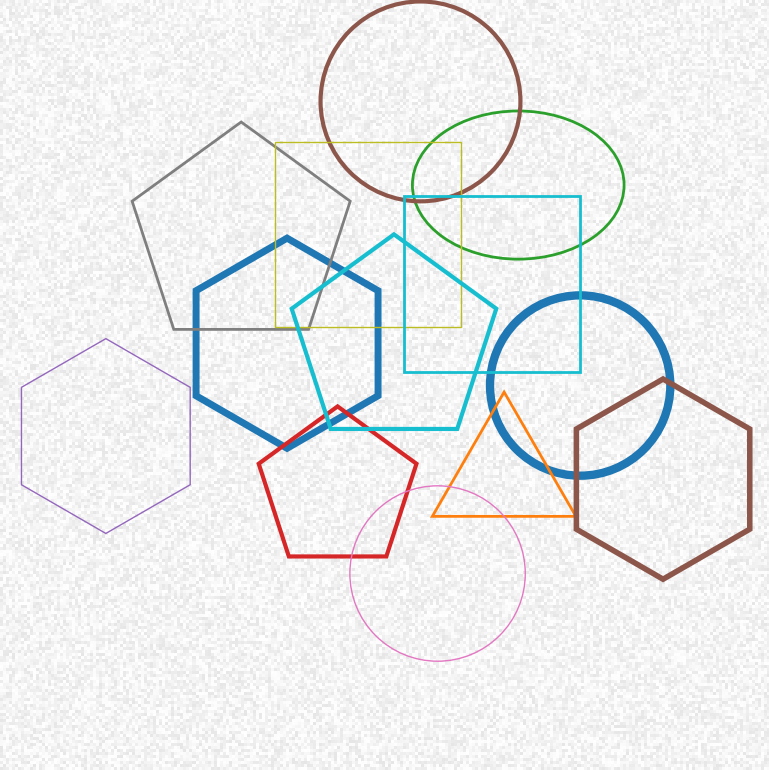[{"shape": "circle", "thickness": 3, "radius": 0.59, "center": [0.753, 0.499]}, {"shape": "hexagon", "thickness": 2.5, "radius": 0.68, "center": [0.373, 0.554]}, {"shape": "triangle", "thickness": 1, "radius": 0.54, "center": [0.655, 0.383]}, {"shape": "oval", "thickness": 1, "radius": 0.69, "center": [0.673, 0.76]}, {"shape": "pentagon", "thickness": 1.5, "radius": 0.54, "center": [0.438, 0.364]}, {"shape": "hexagon", "thickness": 0.5, "radius": 0.63, "center": [0.137, 0.434]}, {"shape": "hexagon", "thickness": 2, "radius": 0.65, "center": [0.861, 0.378]}, {"shape": "circle", "thickness": 1.5, "radius": 0.65, "center": [0.546, 0.868]}, {"shape": "circle", "thickness": 0.5, "radius": 0.57, "center": [0.568, 0.255]}, {"shape": "pentagon", "thickness": 1, "radius": 0.74, "center": [0.313, 0.693]}, {"shape": "square", "thickness": 0.5, "radius": 0.6, "center": [0.478, 0.695]}, {"shape": "square", "thickness": 1, "radius": 0.57, "center": [0.639, 0.632]}, {"shape": "pentagon", "thickness": 1.5, "radius": 0.7, "center": [0.512, 0.556]}]